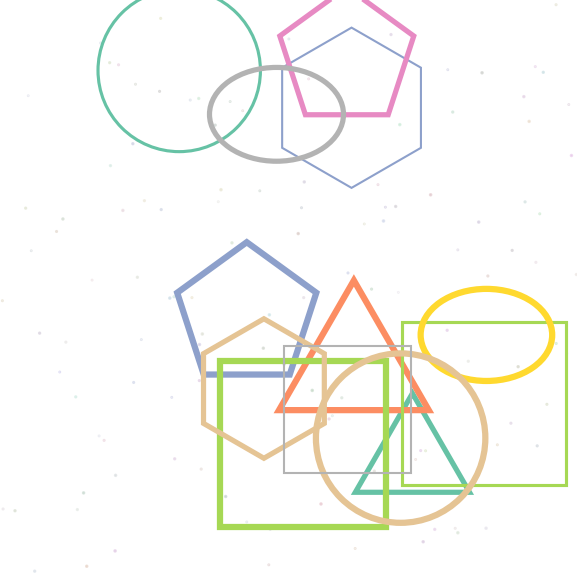[{"shape": "triangle", "thickness": 2.5, "radius": 0.57, "center": [0.714, 0.204]}, {"shape": "circle", "thickness": 1.5, "radius": 0.7, "center": [0.31, 0.877]}, {"shape": "triangle", "thickness": 3, "radius": 0.75, "center": [0.613, 0.364]}, {"shape": "pentagon", "thickness": 3, "radius": 0.63, "center": [0.427, 0.453]}, {"shape": "hexagon", "thickness": 1, "radius": 0.69, "center": [0.609, 0.813]}, {"shape": "pentagon", "thickness": 2.5, "radius": 0.61, "center": [0.601, 0.899]}, {"shape": "square", "thickness": 3, "radius": 0.72, "center": [0.525, 0.23]}, {"shape": "square", "thickness": 1.5, "radius": 0.71, "center": [0.838, 0.3]}, {"shape": "oval", "thickness": 3, "radius": 0.57, "center": [0.842, 0.419]}, {"shape": "circle", "thickness": 3, "radius": 0.73, "center": [0.694, 0.241]}, {"shape": "hexagon", "thickness": 2.5, "radius": 0.6, "center": [0.457, 0.326]}, {"shape": "oval", "thickness": 2.5, "radius": 0.58, "center": [0.479, 0.801]}, {"shape": "square", "thickness": 1, "radius": 0.55, "center": [0.602, 0.29]}]